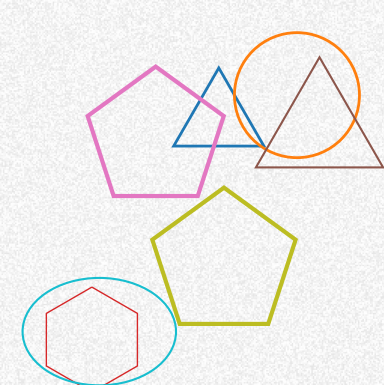[{"shape": "triangle", "thickness": 2, "radius": 0.68, "center": [0.568, 0.688]}, {"shape": "circle", "thickness": 2, "radius": 0.81, "center": [0.771, 0.753]}, {"shape": "hexagon", "thickness": 1, "radius": 0.68, "center": [0.239, 0.118]}, {"shape": "triangle", "thickness": 1.5, "radius": 0.95, "center": [0.83, 0.661]}, {"shape": "pentagon", "thickness": 3, "radius": 0.93, "center": [0.404, 0.641]}, {"shape": "pentagon", "thickness": 3, "radius": 0.98, "center": [0.582, 0.317]}, {"shape": "oval", "thickness": 1.5, "radius": 1.0, "center": [0.258, 0.139]}]